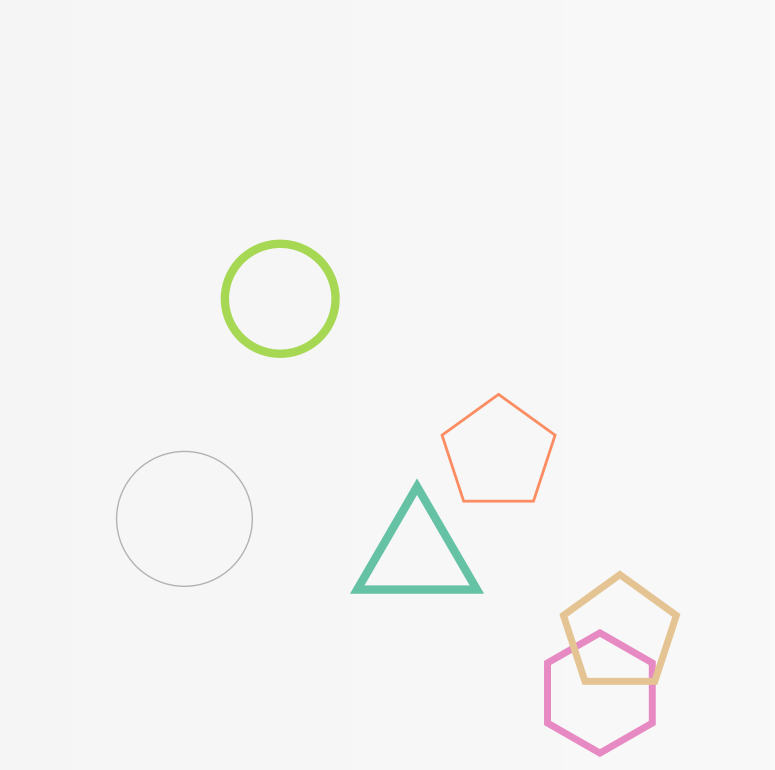[{"shape": "triangle", "thickness": 3, "radius": 0.45, "center": [0.538, 0.279]}, {"shape": "pentagon", "thickness": 1, "radius": 0.38, "center": [0.643, 0.411]}, {"shape": "hexagon", "thickness": 2.5, "radius": 0.39, "center": [0.774, 0.1]}, {"shape": "circle", "thickness": 3, "radius": 0.36, "center": [0.362, 0.612]}, {"shape": "pentagon", "thickness": 2.5, "radius": 0.38, "center": [0.8, 0.177]}, {"shape": "circle", "thickness": 0.5, "radius": 0.44, "center": [0.238, 0.326]}]